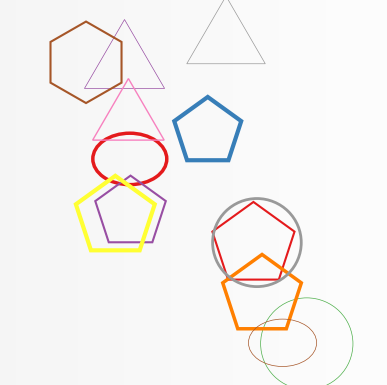[{"shape": "pentagon", "thickness": 1.5, "radius": 0.56, "center": [0.654, 0.364]}, {"shape": "oval", "thickness": 2.5, "radius": 0.48, "center": [0.335, 0.587]}, {"shape": "pentagon", "thickness": 3, "radius": 0.45, "center": [0.536, 0.657]}, {"shape": "circle", "thickness": 0.5, "radius": 0.6, "center": [0.792, 0.107]}, {"shape": "triangle", "thickness": 0.5, "radius": 0.6, "center": [0.321, 0.83]}, {"shape": "pentagon", "thickness": 1.5, "radius": 0.48, "center": [0.337, 0.448]}, {"shape": "pentagon", "thickness": 2.5, "radius": 0.53, "center": [0.676, 0.232]}, {"shape": "pentagon", "thickness": 3, "radius": 0.53, "center": [0.298, 0.436]}, {"shape": "hexagon", "thickness": 1.5, "radius": 0.53, "center": [0.222, 0.838]}, {"shape": "oval", "thickness": 0.5, "radius": 0.44, "center": [0.729, 0.11]}, {"shape": "triangle", "thickness": 1, "radius": 0.53, "center": [0.331, 0.689]}, {"shape": "circle", "thickness": 2, "radius": 0.57, "center": [0.663, 0.37]}, {"shape": "triangle", "thickness": 0.5, "radius": 0.59, "center": [0.583, 0.893]}]